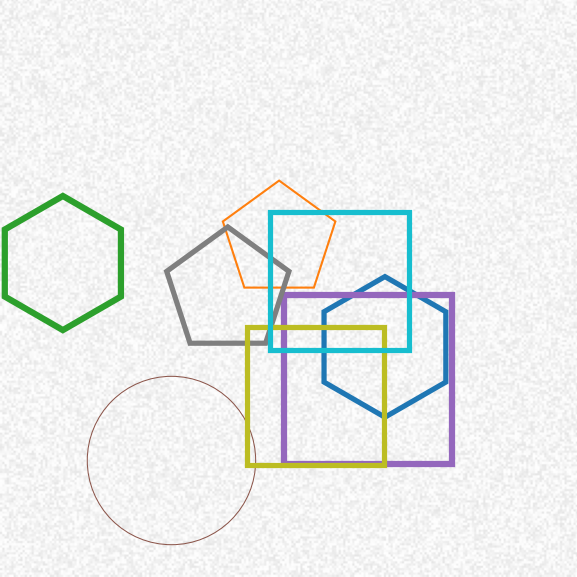[{"shape": "hexagon", "thickness": 2.5, "radius": 0.61, "center": [0.667, 0.398]}, {"shape": "pentagon", "thickness": 1, "radius": 0.51, "center": [0.483, 0.584]}, {"shape": "hexagon", "thickness": 3, "radius": 0.58, "center": [0.109, 0.544]}, {"shape": "square", "thickness": 3, "radius": 0.73, "center": [0.637, 0.343]}, {"shape": "circle", "thickness": 0.5, "radius": 0.73, "center": [0.297, 0.202]}, {"shape": "pentagon", "thickness": 2.5, "radius": 0.56, "center": [0.394, 0.495]}, {"shape": "square", "thickness": 2.5, "radius": 0.6, "center": [0.546, 0.313]}, {"shape": "square", "thickness": 2.5, "radius": 0.6, "center": [0.588, 0.513]}]